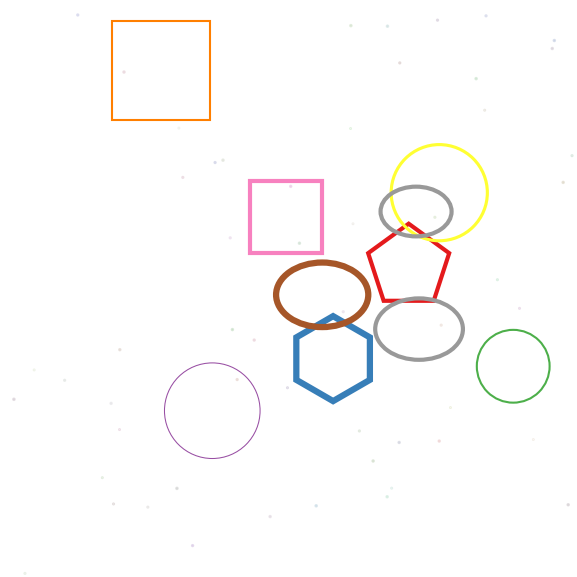[{"shape": "pentagon", "thickness": 2, "radius": 0.37, "center": [0.708, 0.538]}, {"shape": "hexagon", "thickness": 3, "radius": 0.37, "center": [0.577, 0.378]}, {"shape": "circle", "thickness": 1, "radius": 0.32, "center": [0.889, 0.365]}, {"shape": "circle", "thickness": 0.5, "radius": 0.41, "center": [0.368, 0.288]}, {"shape": "square", "thickness": 1, "radius": 0.42, "center": [0.279, 0.877]}, {"shape": "circle", "thickness": 1.5, "radius": 0.42, "center": [0.761, 0.665]}, {"shape": "oval", "thickness": 3, "radius": 0.4, "center": [0.558, 0.489]}, {"shape": "square", "thickness": 2, "radius": 0.31, "center": [0.495, 0.623]}, {"shape": "oval", "thickness": 2, "radius": 0.31, "center": [0.72, 0.633]}, {"shape": "oval", "thickness": 2, "radius": 0.38, "center": [0.726, 0.429]}]